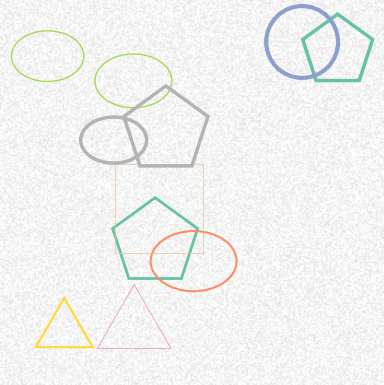[{"shape": "pentagon", "thickness": 2.5, "radius": 0.48, "center": [0.877, 0.868]}, {"shape": "pentagon", "thickness": 2, "radius": 0.58, "center": [0.403, 0.37]}, {"shape": "oval", "thickness": 1.5, "radius": 0.56, "center": [0.503, 0.322]}, {"shape": "circle", "thickness": 3, "radius": 0.47, "center": [0.785, 0.891]}, {"shape": "triangle", "thickness": 0.5, "radius": 0.55, "center": [0.349, 0.15]}, {"shape": "oval", "thickness": 1, "radius": 0.5, "center": [0.347, 0.79]}, {"shape": "oval", "thickness": 1, "radius": 0.47, "center": [0.124, 0.854]}, {"shape": "triangle", "thickness": 1.5, "radius": 0.43, "center": [0.167, 0.141]}, {"shape": "square", "thickness": 0.5, "radius": 0.57, "center": [0.413, 0.458]}, {"shape": "pentagon", "thickness": 2.5, "radius": 0.57, "center": [0.431, 0.662]}, {"shape": "oval", "thickness": 2.5, "radius": 0.43, "center": [0.295, 0.636]}]